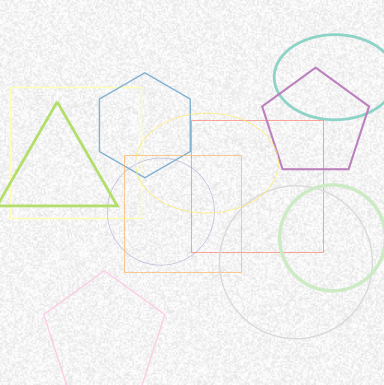[{"shape": "oval", "thickness": 2, "radius": 0.79, "center": [0.87, 0.799]}, {"shape": "square", "thickness": 1, "radius": 0.85, "center": [0.195, 0.604]}, {"shape": "circle", "thickness": 0.5, "radius": 0.7, "center": [0.418, 0.45]}, {"shape": "square", "thickness": 0.5, "radius": 0.86, "center": [0.667, 0.516]}, {"shape": "hexagon", "thickness": 1, "radius": 0.68, "center": [0.376, 0.675]}, {"shape": "square", "thickness": 0.5, "radius": 0.76, "center": [0.474, 0.446]}, {"shape": "triangle", "thickness": 2, "radius": 0.9, "center": [0.148, 0.555]}, {"shape": "pentagon", "thickness": 1, "radius": 0.83, "center": [0.271, 0.132]}, {"shape": "circle", "thickness": 1, "radius": 0.99, "center": [0.769, 0.319]}, {"shape": "pentagon", "thickness": 1.5, "radius": 0.73, "center": [0.82, 0.678]}, {"shape": "circle", "thickness": 2.5, "radius": 0.69, "center": [0.864, 0.382]}, {"shape": "oval", "thickness": 0.5, "radius": 0.93, "center": [0.537, 0.576]}]